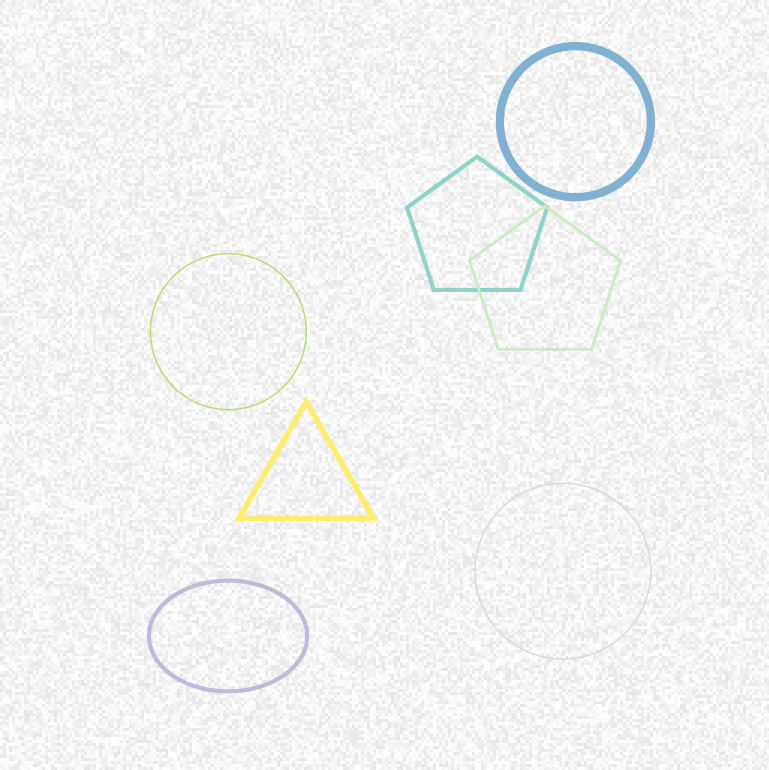[{"shape": "pentagon", "thickness": 1.5, "radius": 0.48, "center": [0.62, 0.701]}, {"shape": "oval", "thickness": 1.5, "radius": 0.51, "center": [0.296, 0.174]}, {"shape": "circle", "thickness": 3, "radius": 0.49, "center": [0.747, 0.842]}, {"shape": "circle", "thickness": 0.5, "radius": 0.51, "center": [0.297, 0.569]}, {"shape": "circle", "thickness": 0.5, "radius": 0.57, "center": [0.731, 0.258]}, {"shape": "pentagon", "thickness": 1, "radius": 0.51, "center": [0.708, 0.63]}, {"shape": "triangle", "thickness": 2, "radius": 0.5, "center": [0.398, 0.377]}]